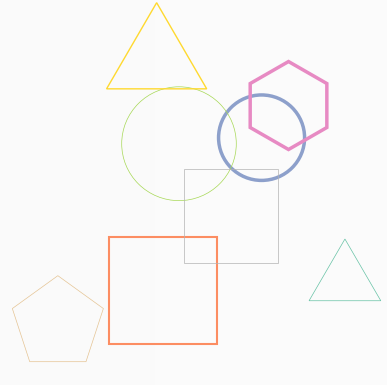[{"shape": "triangle", "thickness": 0.5, "radius": 0.53, "center": [0.89, 0.272]}, {"shape": "square", "thickness": 1.5, "radius": 0.7, "center": [0.421, 0.246]}, {"shape": "circle", "thickness": 2.5, "radius": 0.55, "center": [0.675, 0.642]}, {"shape": "hexagon", "thickness": 2.5, "radius": 0.57, "center": [0.745, 0.726]}, {"shape": "circle", "thickness": 0.5, "radius": 0.74, "center": [0.462, 0.627]}, {"shape": "triangle", "thickness": 1, "radius": 0.75, "center": [0.404, 0.844]}, {"shape": "pentagon", "thickness": 0.5, "radius": 0.62, "center": [0.149, 0.16]}, {"shape": "square", "thickness": 0.5, "radius": 0.61, "center": [0.596, 0.438]}]